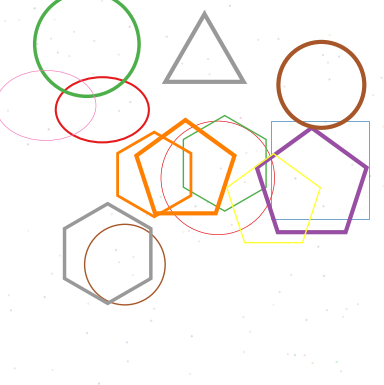[{"shape": "oval", "thickness": 1.5, "radius": 0.6, "center": [0.266, 0.715]}, {"shape": "circle", "thickness": 0.5, "radius": 0.74, "center": [0.566, 0.538]}, {"shape": "square", "thickness": 0.5, "radius": 0.64, "center": [0.831, 0.558]}, {"shape": "circle", "thickness": 2.5, "radius": 0.68, "center": [0.226, 0.885]}, {"shape": "hexagon", "thickness": 1, "radius": 0.62, "center": [0.584, 0.576]}, {"shape": "pentagon", "thickness": 3, "radius": 0.75, "center": [0.81, 0.518]}, {"shape": "hexagon", "thickness": 2, "radius": 0.55, "center": [0.401, 0.547]}, {"shape": "pentagon", "thickness": 3, "radius": 0.67, "center": [0.482, 0.554]}, {"shape": "pentagon", "thickness": 1, "radius": 0.64, "center": [0.71, 0.473]}, {"shape": "circle", "thickness": 3, "radius": 0.56, "center": [0.835, 0.78]}, {"shape": "circle", "thickness": 1, "radius": 0.52, "center": [0.324, 0.313]}, {"shape": "oval", "thickness": 0.5, "radius": 0.65, "center": [0.119, 0.726]}, {"shape": "triangle", "thickness": 3, "radius": 0.59, "center": [0.531, 0.846]}, {"shape": "hexagon", "thickness": 2.5, "radius": 0.65, "center": [0.28, 0.341]}]